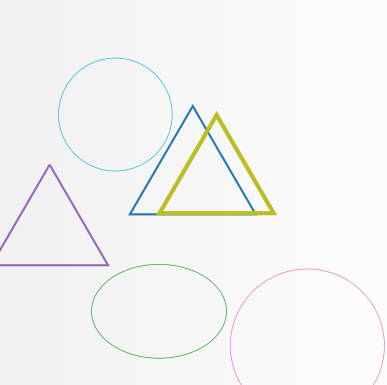[{"shape": "triangle", "thickness": 1.5, "radius": 0.94, "center": [0.498, 0.537]}, {"shape": "oval", "thickness": 0.5, "radius": 0.87, "center": [0.41, 0.191]}, {"shape": "triangle", "thickness": 1.5, "radius": 0.87, "center": [0.128, 0.398]}, {"shape": "circle", "thickness": 0.5, "radius": 0.99, "center": [0.793, 0.102]}, {"shape": "triangle", "thickness": 3, "radius": 0.85, "center": [0.559, 0.531]}, {"shape": "circle", "thickness": 0.5, "radius": 0.73, "center": [0.298, 0.702]}]